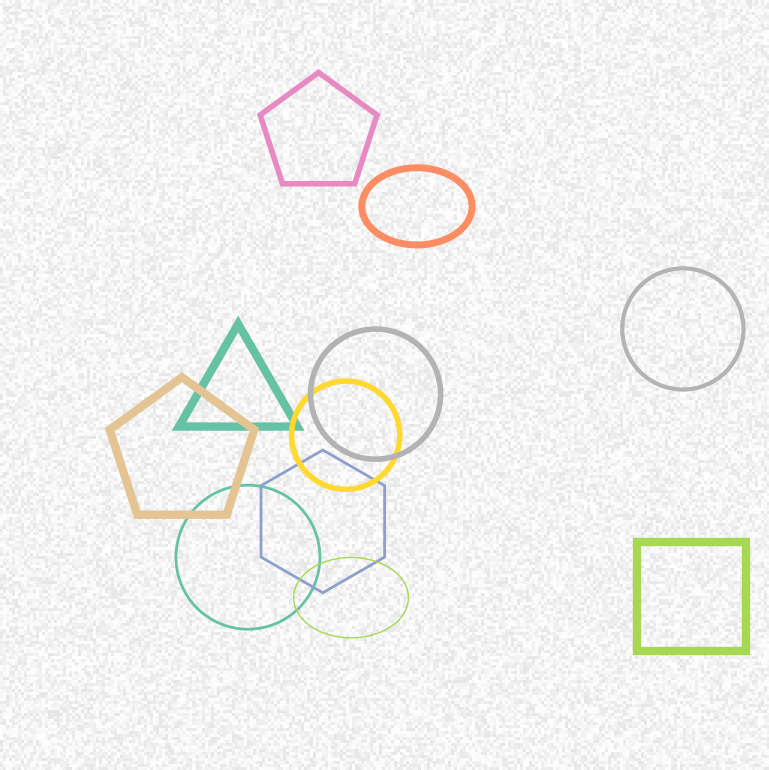[{"shape": "circle", "thickness": 1, "radius": 0.47, "center": [0.322, 0.276]}, {"shape": "triangle", "thickness": 3, "radius": 0.44, "center": [0.309, 0.49]}, {"shape": "oval", "thickness": 2.5, "radius": 0.36, "center": [0.542, 0.732]}, {"shape": "hexagon", "thickness": 1, "radius": 0.46, "center": [0.419, 0.323]}, {"shape": "pentagon", "thickness": 2, "radius": 0.4, "center": [0.414, 0.826]}, {"shape": "oval", "thickness": 0.5, "radius": 0.37, "center": [0.456, 0.224]}, {"shape": "square", "thickness": 3, "radius": 0.35, "center": [0.898, 0.226]}, {"shape": "circle", "thickness": 2, "radius": 0.35, "center": [0.449, 0.435]}, {"shape": "pentagon", "thickness": 3, "radius": 0.49, "center": [0.236, 0.411]}, {"shape": "circle", "thickness": 1.5, "radius": 0.39, "center": [0.887, 0.573]}, {"shape": "circle", "thickness": 2, "radius": 0.42, "center": [0.488, 0.488]}]